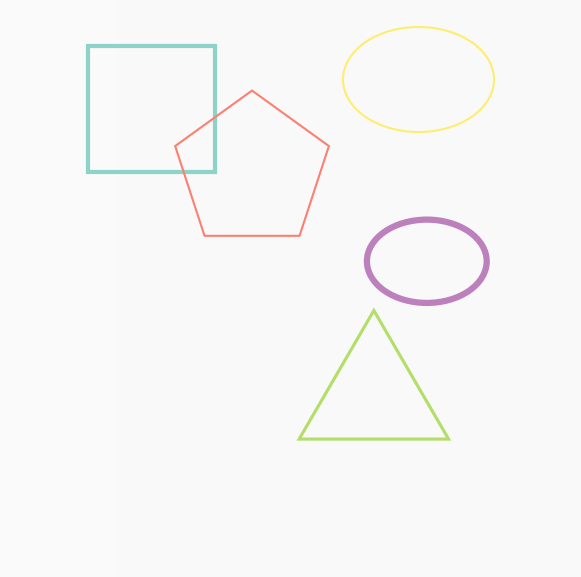[{"shape": "square", "thickness": 2, "radius": 0.54, "center": [0.261, 0.81]}, {"shape": "pentagon", "thickness": 1, "radius": 0.7, "center": [0.434, 0.703]}, {"shape": "triangle", "thickness": 1.5, "radius": 0.74, "center": [0.643, 0.313]}, {"shape": "oval", "thickness": 3, "radius": 0.52, "center": [0.734, 0.547]}, {"shape": "oval", "thickness": 1, "radius": 0.65, "center": [0.72, 0.861]}]